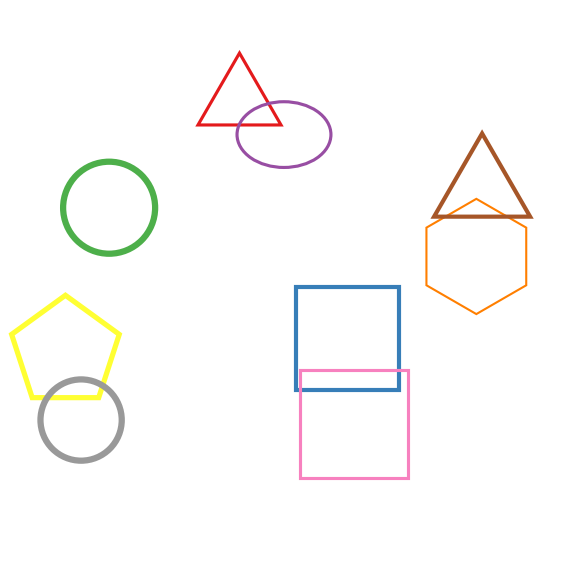[{"shape": "triangle", "thickness": 1.5, "radius": 0.41, "center": [0.415, 0.824]}, {"shape": "square", "thickness": 2, "radius": 0.45, "center": [0.602, 0.413]}, {"shape": "circle", "thickness": 3, "radius": 0.4, "center": [0.189, 0.639]}, {"shape": "oval", "thickness": 1.5, "radius": 0.41, "center": [0.492, 0.766]}, {"shape": "hexagon", "thickness": 1, "radius": 0.5, "center": [0.825, 0.555]}, {"shape": "pentagon", "thickness": 2.5, "radius": 0.49, "center": [0.113, 0.39]}, {"shape": "triangle", "thickness": 2, "radius": 0.48, "center": [0.835, 0.672]}, {"shape": "square", "thickness": 1.5, "radius": 0.47, "center": [0.613, 0.265]}, {"shape": "circle", "thickness": 3, "radius": 0.35, "center": [0.14, 0.272]}]